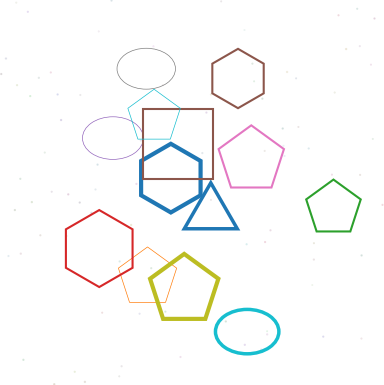[{"shape": "triangle", "thickness": 2.5, "radius": 0.4, "center": [0.547, 0.446]}, {"shape": "hexagon", "thickness": 3, "radius": 0.45, "center": [0.444, 0.537]}, {"shape": "pentagon", "thickness": 0.5, "radius": 0.4, "center": [0.383, 0.279]}, {"shape": "pentagon", "thickness": 1.5, "radius": 0.37, "center": [0.866, 0.459]}, {"shape": "hexagon", "thickness": 1.5, "radius": 0.5, "center": [0.258, 0.354]}, {"shape": "oval", "thickness": 0.5, "radius": 0.4, "center": [0.293, 0.641]}, {"shape": "square", "thickness": 1.5, "radius": 0.45, "center": [0.463, 0.626]}, {"shape": "hexagon", "thickness": 1.5, "radius": 0.39, "center": [0.618, 0.796]}, {"shape": "pentagon", "thickness": 1.5, "radius": 0.45, "center": [0.653, 0.585]}, {"shape": "oval", "thickness": 0.5, "radius": 0.38, "center": [0.38, 0.822]}, {"shape": "pentagon", "thickness": 3, "radius": 0.47, "center": [0.478, 0.247]}, {"shape": "pentagon", "thickness": 0.5, "radius": 0.36, "center": [0.4, 0.697]}, {"shape": "oval", "thickness": 2.5, "radius": 0.41, "center": [0.642, 0.139]}]